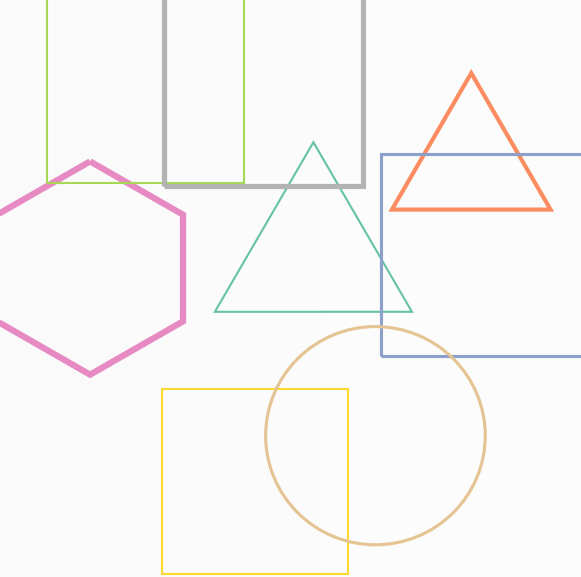[{"shape": "triangle", "thickness": 1, "radius": 0.98, "center": [0.539, 0.557]}, {"shape": "triangle", "thickness": 2, "radius": 0.79, "center": [0.811, 0.715]}, {"shape": "square", "thickness": 1.5, "radius": 0.88, "center": [0.831, 0.558]}, {"shape": "hexagon", "thickness": 3, "radius": 0.92, "center": [0.155, 0.535]}, {"shape": "square", "thickness": 1, "radius": 0.84, "center": [0.25, 0.851]}, {"shape": "square", "thickness": 1, "radius": 0.8, "center": [0.439, 0.165]}, {"shape": "circle", "thickness": 1.5, "radius": 0.94, "center": [0.646, 0.245]}, {"shape": "square", "thickness": 2.5, "radius": 0.86, "center": [0.453, 0.849]}]